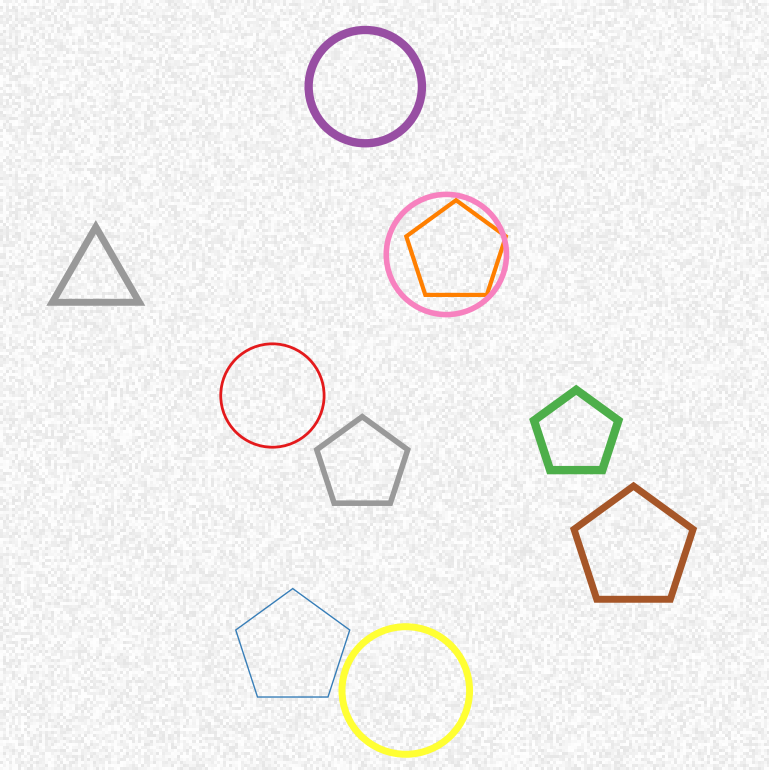[{"shape": "circle", "thickness": 1, "radius": 0.34, "center": [0.354, 0.486]}, {"shape": "pentagon", "thickness": 0.5, "radius": 0.39, "center": [0.38, 0.158]}, {"shape": "pentagon", "thickness": 3, "radius": 0.29, "center": [0.748, 0.436]}, {"shape": "circle", "thickness": 3, "radius": 0.37, "center": [0.474, 0.887]}, {"shape": "pentagon", "thickness": 1.5, "radius": 0.34, "center": [0.592, 0.672]}, {"shape": "circle", "thickness": 2.5, "radius": 0.41, "center": [0.527, 0.103]}, {"shape": "pentagon", "thickness": 2.5, "radius": 0.41, "center": [0.823, 0.287]}, {"shape": "circle", "thickness": 2, "radius": 0.39, "center": [0.58, 0.669]}, {"shape": "triangle", "thickness": 2.5, "radius": 0.33, "center": [0.124, 0.64]}, {"shape": "pentagon", "thickness": 2, "radius": 0.31, "center": [0.47, 0.397]}]